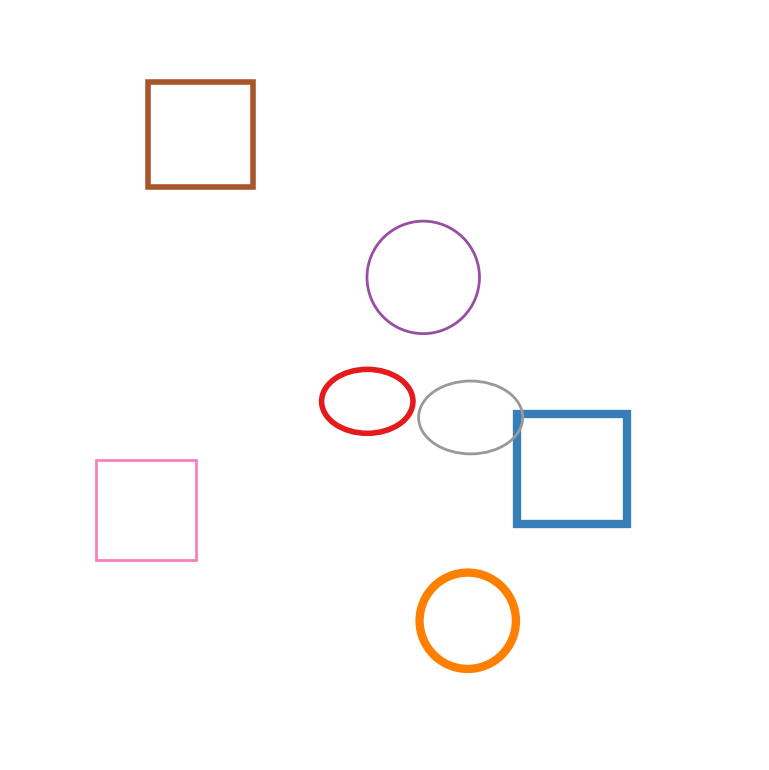[{"shape": "oval", "thickness": 2, "radius": 0.3, "center": [0.477, 0.479]}, {"shape": "square", "thickness": 3, "radius": 0.36, "center": [0.743, 0.39]}, {"shape": "circle", "thickness": 1, "radius": 0.37, "center": [0.55, 0.64]}, {"shape": "circle", "thickness": 3, "radius": 0.31, "center": [0.607, 0.194]}, {"shape": "square", "thickness": 2, "radius": 0.34, "center": [0.26, 0.825]}, {"shape": "square", "thickness": 1, "radius": 0.33, "center": [0.19, 0.338]}, {"shape": "oval", "thickness": 1, "radius": 0.34, "center": [0.611, 0.458]}]